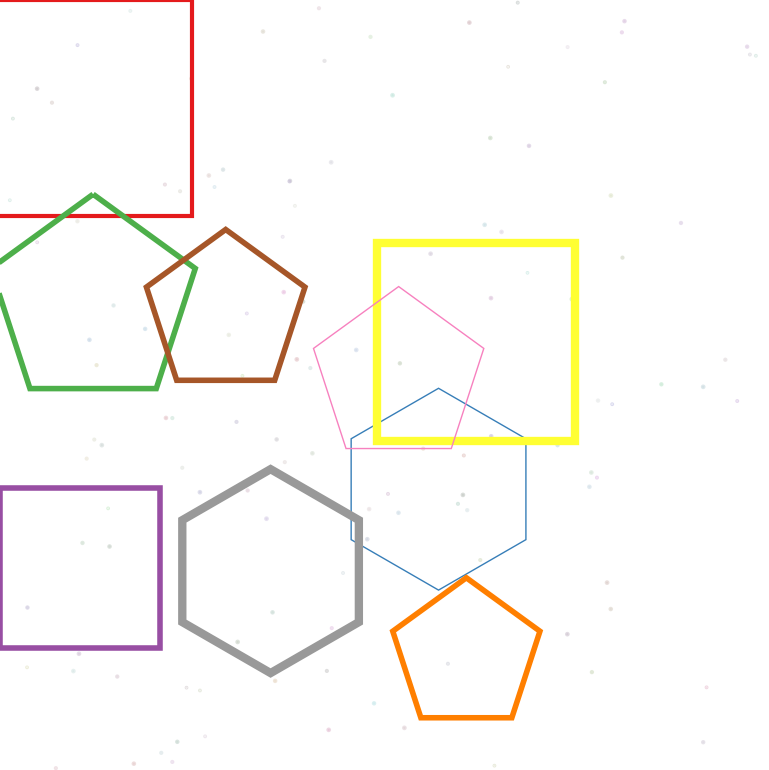[{"shape": "square", "thickness": 1.5, "radius": 0.7, "center": [0.109, 0.86]}, {"shape": "hexagon", "thickness": 0.5, "radius": 0.66, "center": [0.57, 0.365]}, {"shape": "pentagon", "thickness": 2, "radius": 0.7, "center": [0.121, 0.608]}, {"shape": "square", "thickness": 2, "radius": 0.52, "center": [0.104, 0.262]}, {"shape": "pentagon", "thickness": 2, "radius": 0.5, "center": [0.606, 0.149]}, {"shape": "square", "thickness": 3, "radius": 0.64, "center": [0.618, 0.556]}, {"shape": "pentagon", "thickness": 2, "radius": 0.54, "center": [0.293, 0.594]}, {"shape": "pentagon", "thickness": 0.5, "radius": 0.58, "center": [0.518, 0.512]}, {"shape": "hexagon", "thickness": 3, "radius": 0.66, "center": [0.351, 0.258]}]